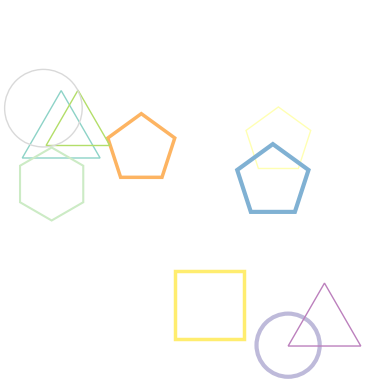[{"shape": "triangle", "thickness": 1, "radius": 0.58, "center": [0.159, 0.648]}, {"shape": "pentagon", "thickness": 1, "radius": 0.44, "center": [0.723, 0.634]}, {"shape": "circle", "thickness": 3, "radius": 0.41, "center": [0.748, 0.103]}, {"shape": "pentagon", "thickness": 3, "radius": 0.49, "center": [0.709, 0.528]}, {"shape": "pentagon", "thickness": 2.5, "radius": 0.46, "center": [0.367, 0.613]}, {"shape": "triangle", "thickness": 1, "radius": 0.48, "center": [0.203, 0.67]}, {"shape": "circle", "thickness": 1, "radius": 0.5, "center": [0.113, 0.719]}, {"shape": "triangle", "thickness": 1, "radius": 0.54, "center": [0.843, 0.156]}, {"shape": "hexagon", "thickness": 1.5, "radius": 0.47, "center": [0.134, 0.522]}, {"shape": "square", "thickness": 2.5, "radius": 0.45, "center": [0.544, 0.208]}]